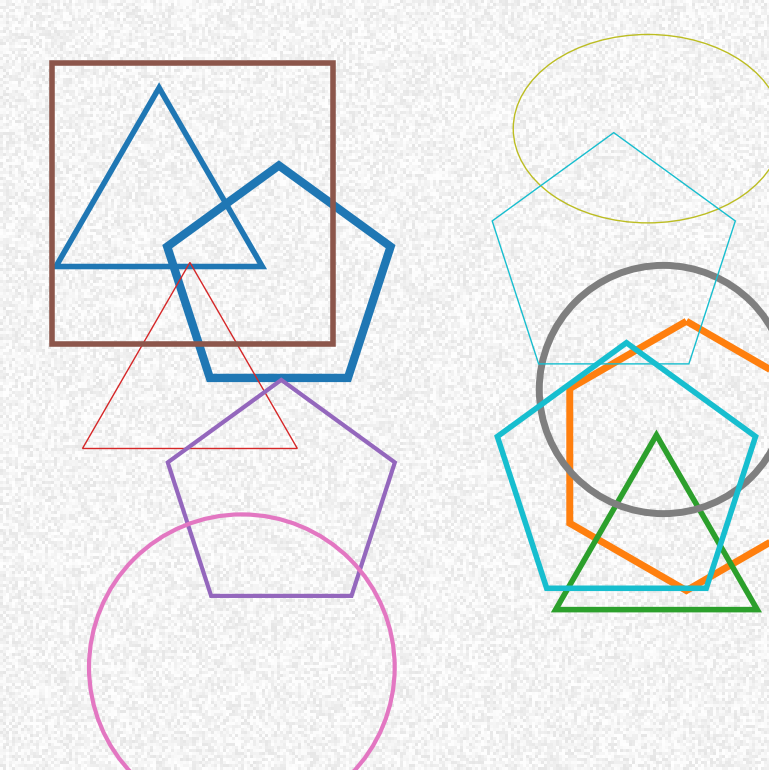[{"shape": "pentagon", "thickness": 3, "radius": 0.76, "center": [0.362, 0.633]}, {"shape": "triangle", "thickness": 2, "radius": 0.77, "center": [0.207, 0.731]}, {"shape": "hexagon", "thickness": 2.5, "radius": 0.87, "center": [0.891, 0.408]}, {"shape": "triangle", "thickness": 2, "radius": 0.76, "center": [0.853, 0.284]}, {"shape": "triangle", "thickness": 0.5, "radius": 0.81, "center": [0.247, 0.498]}, {"shape": "pentagon", "thickness": 1.5, "radius": 0.78, "center": [0.365, 0.352]}, {"shape": "square", "thickness": 2, "radius": 0.91, "center": [0.25, 0.736]}, {"shape": "circle", "thickness": 1.5, "radius": 0.99, "center": [0.314, 0.133]}, {"shape": "circle", "thickness": 2.5, "radius": 0.81, "center": [0.862, 0.494]}, {"shape": "oval", "thickness": 0.5, "radius": 0.87, "center": [0.841, 0.833]}, {"shape": "pentagon", "thickness": 2, "radius": 0.88, "center": [0.814, 0.379]}, {"shape": "pentagon", "thickness": 0.5, "radius": 0.83, "center": [0.797, 0.662]}]